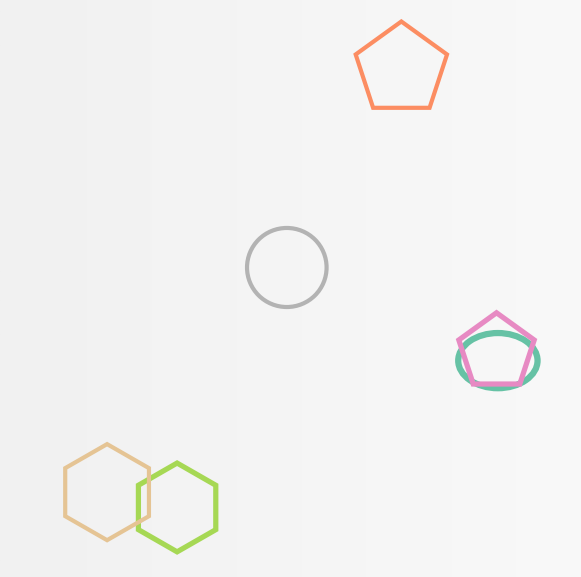[{"shape": "oval", "thickness": 3, "radius": 0.34, "center": [0.857, 0.375]}, {"shape": "pentagon", "thickness": 2, "radius": 0.41, "center": [0.69, 0.879]}, {"shape": "pentagon", "thickness": 2.5, "radius": 0.34, "center": [0.854, 0.389]}, {"shape": "hexagon", "thickness": 2.5, "radius": 0.38, "center": [0.305, 0.12]}, {"shape": "hexagon", "thickness": 2, "radius": 0.42, "center": [0.184, 0.147]}, {"shape": "circle", "thickness": 2, "radius": 0.34, "center": [0.493, 0.536]}]